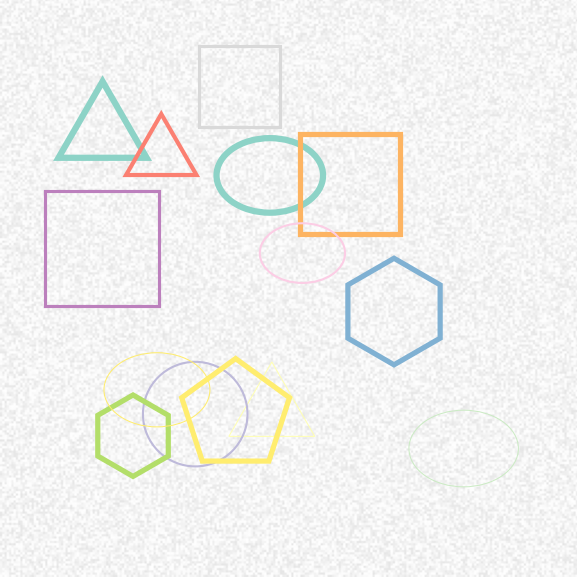[{"shape": "triangle", "thickness": 3, "radius": 0.44, "center": [0.178, 0.77]}, {"shape": "oval", "thickness": 3, "radius": 0.46, "center": [0.467, 0.695]}, {"shape": "triangle", "thickness": 0.5, "radius": 0.43, "center": [0.471, 0.286]}, {"shape": "circle", "thickness": 1, "radius": 0.45, "center": [0.338, 0.282]}, {"shape": "triangle", "thickness": 2, "radius": 0.35, "center": [0.279, 0.731]}, {"shape": "hexagon", "thickness": 2.5, "radius": 0.46, "center": [0.682, 0.46]}, {"shape": "square", "thickness": 2.5, "radius": 0.43, "center": [0.606, 0.68]}, {"shape": "hexagon", "thickness": 2.5, "radius": 0.35, "center": [0.23, 0.245]}, {"shape": "oval", "thickness": 1, "radius": 0.37, "center": [0.524, 0.561]}, {"shape": "square", "thickness": 1.5, "radius": 0.35, "center": [0.415, 0.849]}, {"shape": "square", "thickness": 1.5, "radius": 0.5, "center": [0.177, 0.569]}, {"shape": "oval", "thickness": 0.5, "radius": 0.47, "center": [0.803, 0.222]}, {"shape": "oval", "thickness": 0.5, "radius": 0.46, "center": [0.272, 0.324]}, {"shape": "pentagon", "thickness": 2.5, "radius": 0.49, "center": [0.408, 0.28]}]